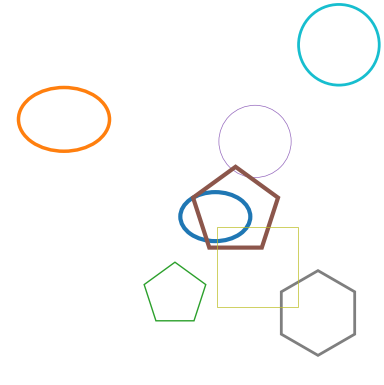[{"shape": "oval", "thickness": 3, "radius": 0.45, "center": [0.559, 0.437]}, {"shape": "oval", "thickness": 2.5, "radius": 0.59, "center": [0.166, 0.69]}, {"shape": "pentagon", "thickness": 1, "radius": 0.42, "center": [0.454, 0.235]}, {"shape": "circle", "thickness": 0.5, "radius": 0.47, "center": [0.662, 0.633]}, {"shape": "pentagon", "thickness": 3, "radius": 0.58, "center": [0.612, 0.451]}, {"shape": "hexagon", "thickness": 2, "radius": 0.55, "center": [0.826, 0.187]}, {"shape": "square", "thickness": 0.5, "radius": 0.52, "center": [0.669, 0.307]}, {"shape": "circle", "thickness": 2, "radius": 0.52, "center": [0.88, 0.884]}]